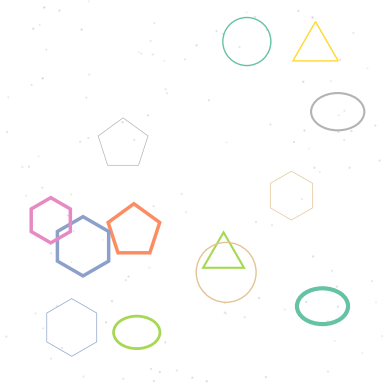[{"shape": "oval", "thickness": 3, "radius": 0.33, "center": [0.838, 0.205]}, {"shape": "circle", "thickness": 1, "radius": 0.31, "center": [0.641, 0.892]}, {"shape": "pentagon", "thickness": 2.5, "radius": 0.35, "center": [0.348, 0.4]}, {"shape": "hexagon", "thickness": 0.5, "radius": 0.37, "center": [0.186, 0.149]}, {"shape": "hexagon", "thickness": 2.5, "radius": 0.38, "center": [0.216, 0.36]}, {"shape": "hexagon", "thickness": 2.5, "radius": 0.29, "center": [0.132, 0.428]}, {"shape": "triangle", "thickness": 1.5, "radius": 0.31, "center": [0.581, 0.335]}, {"shape": "oval", "thickness": 2, "radius": 0.3, "center": [0.355, 0.137]}, {"shape": "triangle", "thickness": 1, "radius": 0.34, "center": [0.819, 0.876]}, {"shape": "circle", "thickness": 1, "radius": 0.39, "center": [0.587, 0.293]}, {"shape": "hexagon", "thickness": 0.5, "radius": 0.32, "center": [0.757, 0.492]}, {"shape": "oval", "thickness": 1.5, "radius": 0.35, "center": [0.877, 0.71]}, {"shape": "pentagon", "thickness": 0.5, "radius": 0.34, "center": [0.32, 0.626]}]